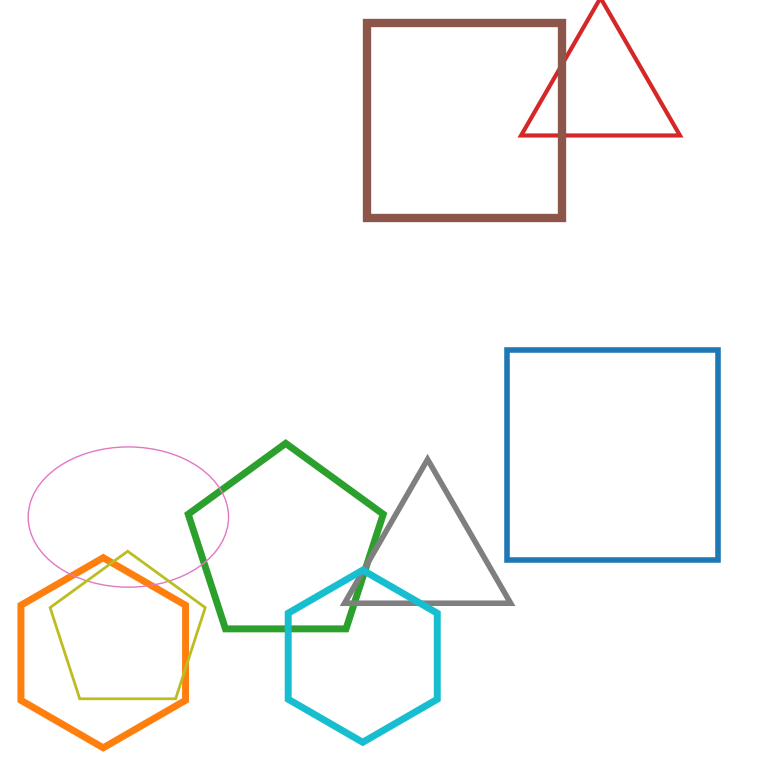[{"shape": "square", "thickness": 2, "radius": 0.68, "center": [0.795, 0.409]}, {"shape": "hexagon", "thickness": 2.5, "radius": 0.62, "center": [0.134, 0.152]}, {"shape": "pentagon", "thickness": 2.5, "radius": 0.67, "center": [0.371, 0.291]}, {"shape": "triangle", "thickness": 1.5, "radius": 0.6, "center": [0.78, 0.884]}, {"shape": "square", "thickness": 3, "radius": 0.63, "center": [0.603, 0.844]}, {"shape": "oval", "thickness": 0.5, "radius": 0.65, "center": [0.167, 0.329]}, {"shape": "triangle", "thickness": 2, "radius": 0.62, "center": [0.555, 0.279]}, {"shape": "pentagon", "thickness": 1, "radius": 0.53, "center": [0.166, 0.178]}, {"shape": "hexagon", "thickness": 2.5, "radius": 0.56, "center": [0.471, 0.148]}]